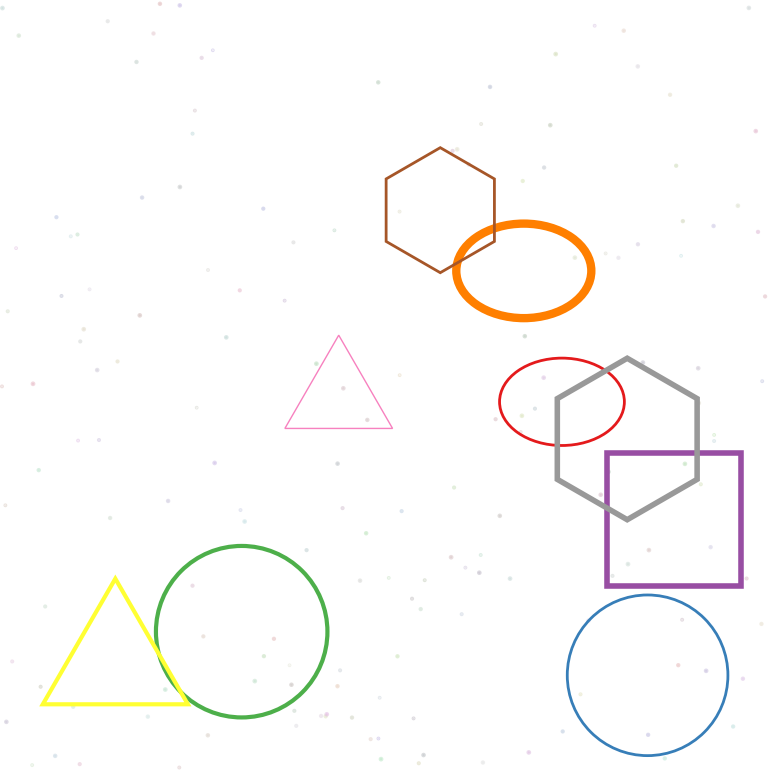[{"shape": "oval", "thickness": 1, "radius": 0.41, "center": [0.73, 0.478]}, {"shape": "circle", "thickness": 1, "radius": 0.52, "center": [0.841, 0.123]}, {"shape": "circle", "thickness": 1.5, "radius": 0.56, "center": [0.314, 0.18]}, {"shape": "square", "thickness": 2, "radius": 0.43, "center": [0.875, 0.326]}, {"shape": "oval", "thickness": 3, "radius": 0.44, "center": [0.68, 0.648]}, {"shape": "triangle", "thickness": 1.5, "radius": 0.54, "center": [0.15, 0.14]}, {"shape": "hexagon", "thickness": 1, "radius": 0.41, "center": [0.572, 0.727]}, {"shape": "triangle", "thickness": 0.5, "radius": 0.4, "center": [0.44, 0.484]}, {"shape": "hexagon", "thickness": 2, "radius": 0.52, "center": [0.815, 0.43]}]